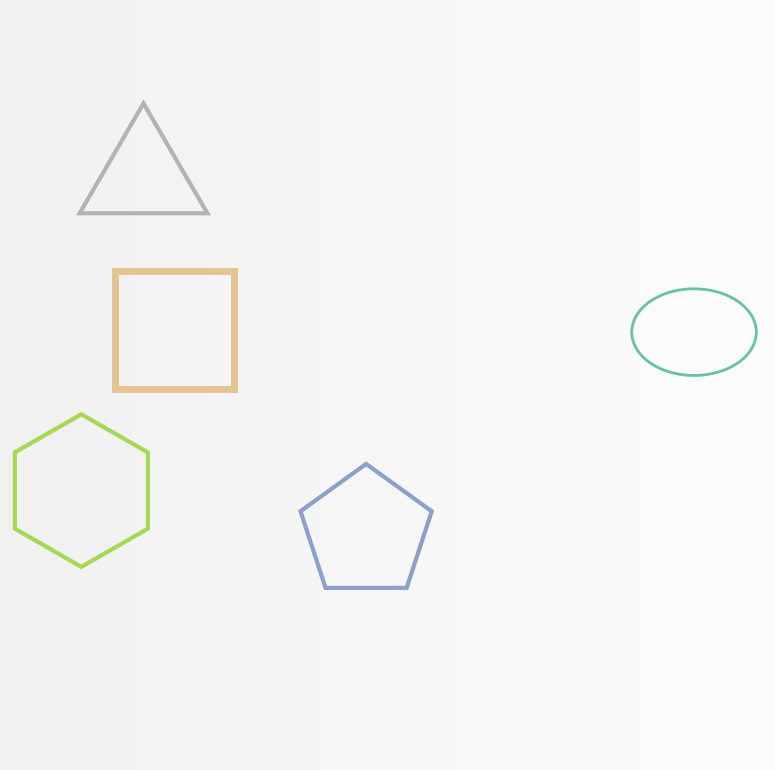[{"shape": "oval", "thickness": 1, "radius": 0.4, "center": [0.896, 0.569]}, {"shape": "pentagon", "thickness": 1.5, "radius": 0.45, "center": [0.472, 0.309]}, {"shape": "hexagon", "thickness": 1.5, "radius": 0.5, "center": [0.105, 0.363]}, {"shape": "square", "thickness": 2.5, "radius": 0.38, "center": [0.225, 0.571]}, {"shape": "triangle", "thickness": 1.5, "radius": 0.48, "center": [0.185, 0.771]}]